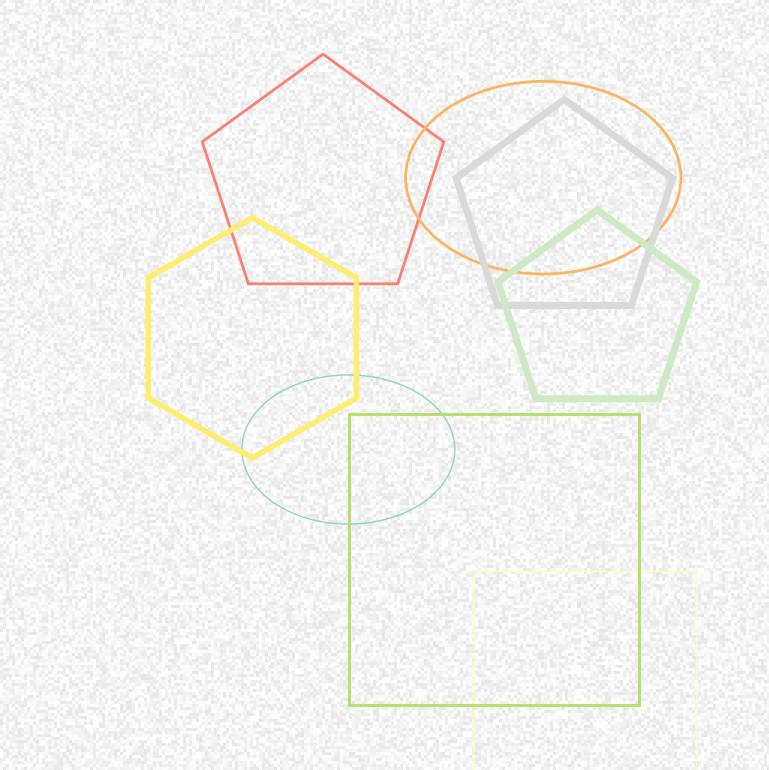[{"shape": "oval", "thickness": 0.5, "radius": 0.69, "center": [0.452, 0.416]}, {"shape": "square", "thickness": 0.5, "radius": 0.73, "center": [0.759, 0.113]}, {"shape": "pentagon", "thickness": 1, "radius": 0.82, "center": [0.42, 0.765]}, {"shape": "oval", "thickness": 1, "radius": 0.89, "center": [0.706, 0.769]}, {"shape": "square", "thickness": 1, "radius": 0.94, "center": [0.642, 0.273]}, {"shape": "pentagon", "thickness": 2.5, "radius": 0.74, "center": [0.733, 0.723]}, {"shape": "pentagon", "thickness": 2.5, "radius": 0.68, "center": [0.776, 0.592]}, {"shape": "hexagon", "thickness": 2, "radius": 0.78, "center": [0.328, 0.561]}]